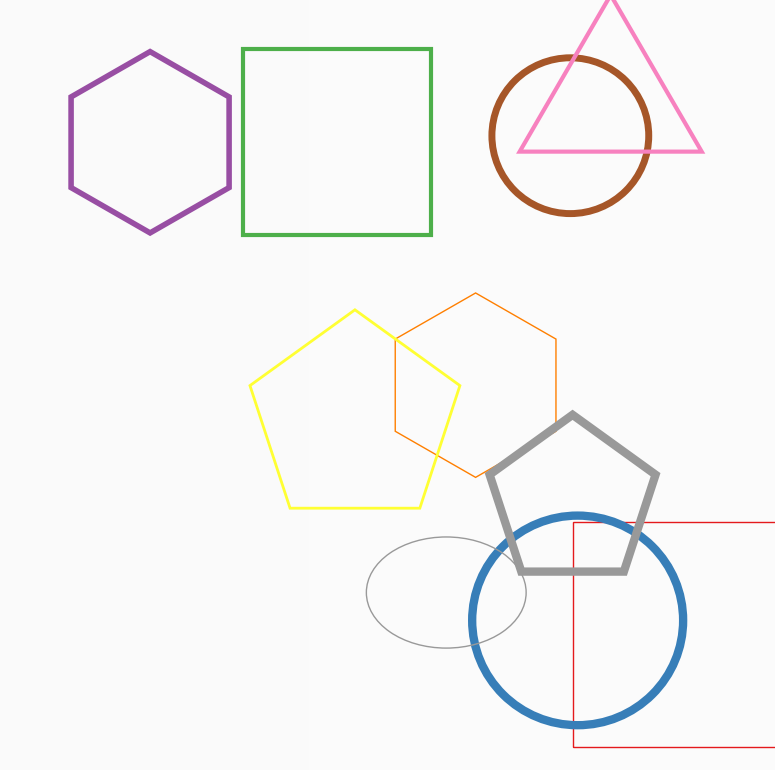[{"shape": "square", "thickness": 0.5, "radius": 0.73, "center": [0.885, 0.176]}, {"shape": "circle", "thickness": 3, "radius": 0.68, "center": [0.745, 0.194]}, {"shape": "square", "thickness": 1.5, "radius": 0.61, "center": [0.435, 0.816]}, {"shape": "hexagon", "thickness": 2, "radius": 0.59, "center": [0.194, 0.815]}, {"shape": "hexagon", "thickness": 0.5, "radius": 0.6, "center": [0.614, 0.5]}, {"shape": "pentagon", "thickness": 1, "radius": 0.71, "center": [0.458, 0.455]}, {"shape": "circle", "thickness": 2.5, "radius": 0.51, "center": [0.736, 0.824]}, {"shape": "triangle", "thickness": 1.5, "radius": 0.68, "center": [0.788, 0.871]}, {"shape": "pentagon", "thickness": 3, "radius": 0.56, "center": [0.739, 0.349]}, {"shape": "oval", "thickness": 0.5, "radius": 0.52, "center": [0.576, 0.23]}]